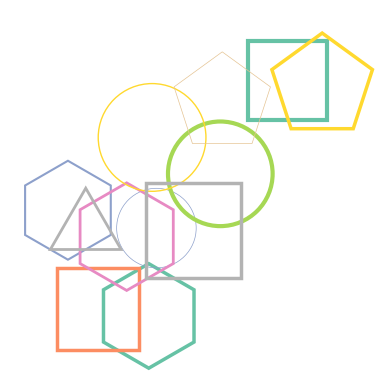[{"shape": "hexagon", "thickness": 2.5, "radius": 0.68, "center": [0.386, 0.179]}, {"shape": "square", "thickness": 3, "radius": 0.52, "center": [0.747, 0.791]}, {"shape": "square", "thickness": 2.5, "radius": 0.53, "center": [0.255, 0.198]}, {"shape": "circle", "thickness": 0.5, "radius": 0.52, "center": [0.406, 0.408]}, {"shape": "hexagon", "thickness": 1.5, "radius": 0.64, "center": [0.176, 0.454]}, {"shape": "hexagon", "thickness": 2, "radius": 0.7, "center": [0.329, 0.385]}, {"shape": "circle", "thickness": 3, "radius": 0.68, "center": [0.572, 0.549]}, {"shape": "circle", "thickness": 1, "radius": 0.7, "center": [0.395, 0.643]}, {"shape": "pentagon", "thickness": 2.5, "radius": 0.69, "center": [0.837, 0.777]}, {"shape": "pentagon", "thickness": 0.5, "radius": 0.66, "center": [0.577, 0.734]}, {"shape": "square", "thickness": 2.5, "radius": 0.62, "center": [0.503, 0.401]}, {"shape": "triangle", "thickness": 2, "radius": 0.53, "center": [0.223, 0.405]}]